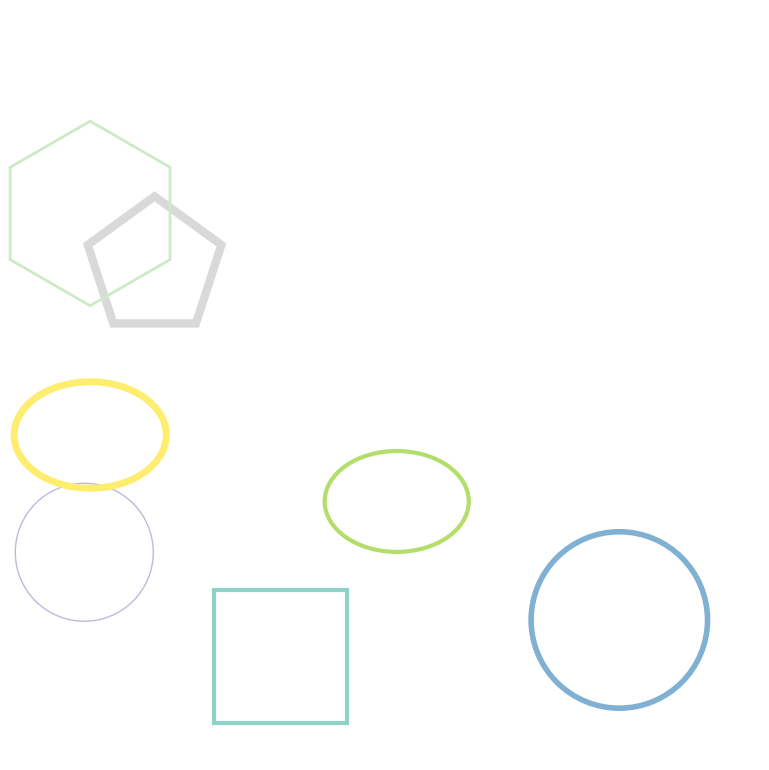[{"shape": "square", "thickness": 1.5, "radius": 0.43, "center": [0.364, 0.148]}, {"shape": "circle", "thickness": 0.5, "radius": 0.45, "center": [0.109, 0.283]}, {"shape": "circle", "thickness": 2, "radius": 0.57, "center": [0.804, 0.195]}, {"shape": "oval", "thickness": 1.5, "radius": 0.47, "center": [0.515, 0.349]}, {"shape": "pentagon", "thickness": 3, "radius": 0.46, "center": [0.201, 0.654]}, {"shape": "hexagon", "thickness": 1, "radius": 0.6, "center": [0.117, 0.723]}, {"shape": "oval", "thickness": 2.5, "radius": 0.49, "center": [0.117, 0.435]}]